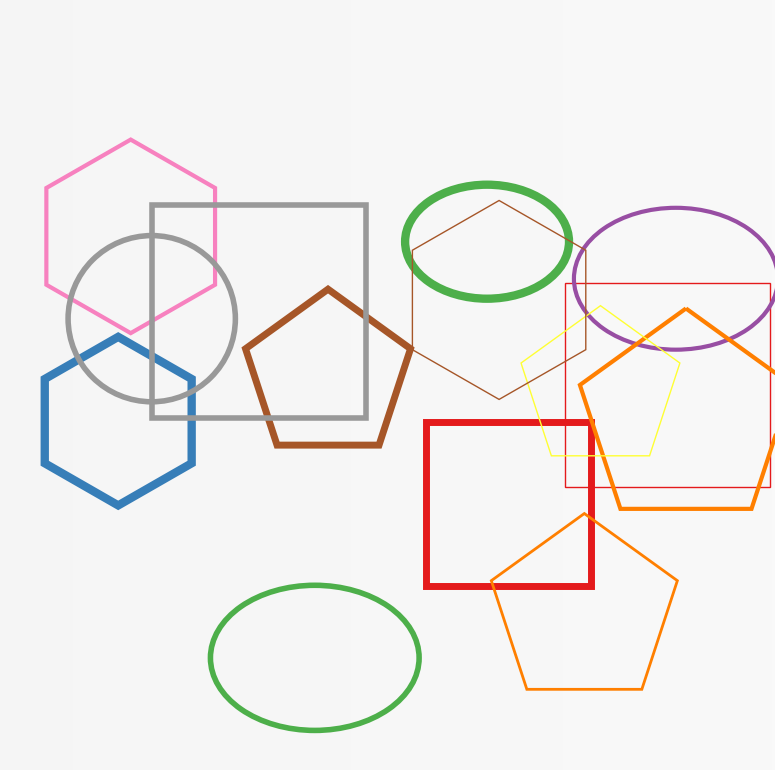[{"shape": "square", "thickness": 2.5, "radius": 0.53, "center": [0.656, 0.346]}, {"shape": "square", "thickness": 0.5, "radius": 0.66, "center": [0.862, 0.5]}, {"shape": "hexagon", "thickness": 3, "radius": 0.55, "center": [0.153, 0.453]}, {"shape": "oval", "thickness": 2, "radius": 0.67, "center": [0.406, 0.146]}, {"shape": "oval", "thickness": 3, "radius": 0.53, "center": [0.628, 0.686]}, {"shape": "oval", "thickness": 1.5, "radius": 0.66, "center": [0.872, 0.638]}, {"shape": "pentagon", "thickness": 1, "radius": 0.63, "center": [0.754, 0.207]}, {"shape": "pentagon", "thickness": 1.5, "radius": 0.72, "center": [0.885, 0.456]}, {"shape": "pentagon", "thickness": 0.5, "radius": 0.54, "center": [0.775, 0.495]}, {"shape": "pentagon", "thickness": 2.5, "radius": 0.56, "center": [0.423, 0.512]}, {"shape": "hexagon", "thickness": 0.5, "radius": 0.65, "center": [0.644, 0.61]}, {"shape": "hexagon", "thickness": 1.5, "radius": 0.63, "center": [0.169, 0.693]}, {"shape": "square", "thickness": 2, "radius": 0.69, "center": [0.334, 0.595]}, {"shape": "circle", "thickness": 2, "radius": 0.54, "center": [0.196, 0.586]}]